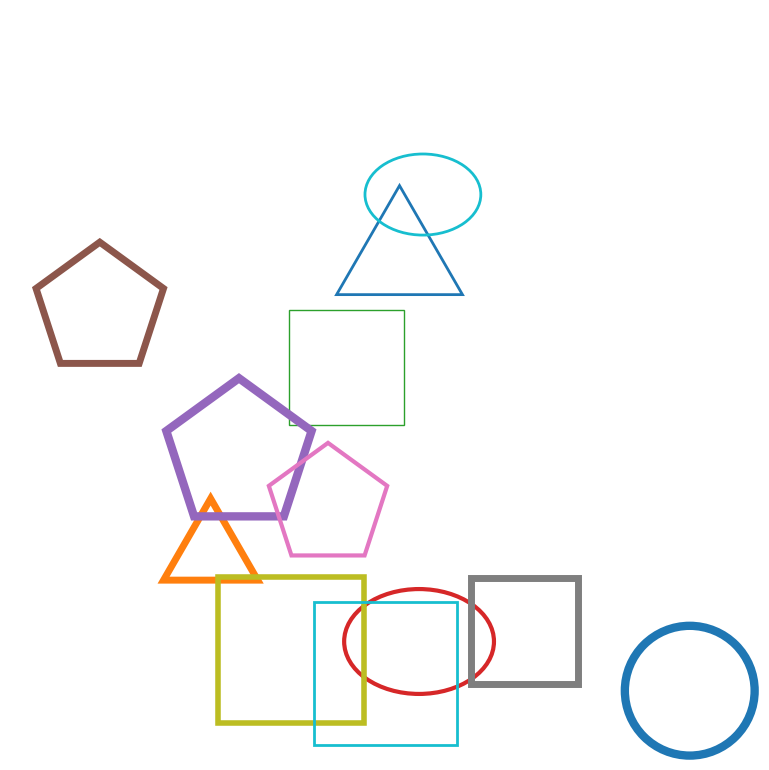[{"shape": "triangle", "thickness": 1, "radius": 0.47, "center": [0.519, 0.665]}, {"shape": "circle", "thickness": 3, "radius": 0.42, "center": [0.896, 0.103]}, {"shape": "triangle", "thickness": 2.5, "radius": 0.35, "center": [0.274, 0.282]}, {"shape": "square", "thickness": 0.5, "radius": 0.37, "center": [0.45, 0.523]}, {"shape": "oval", "thickness": 1.5, "radius": 0.49, "center": [0.544, 0.167]}, {"shape": "pentagon", "thickness": 3, "radius": 0.5, "center": [0.31, 0.41]}, {"shape": "pentagon", "thickness": 2.5, "radius": 0.44, "center": [0.13, 0.598]}, {"shape": "pentagon", "thickness": 1.5, "radius": 0.4, "center": [0.426, 0.344]}, {"shape": "square", "thickness": 2.5, "radius": 0.35, "center": [0.681, 0.181]}, {"shape": "square", "thickness": 2, "radius": 0.47, "center": [0.378, 0.156]}, {"shape": "oval", "thickness": 1, "radius": 0.38, "center": [0.549, 0.747]}, {"shape": "square", "thickness": 1, "radius": 0.46, "center": [0.501, 0.125]}]